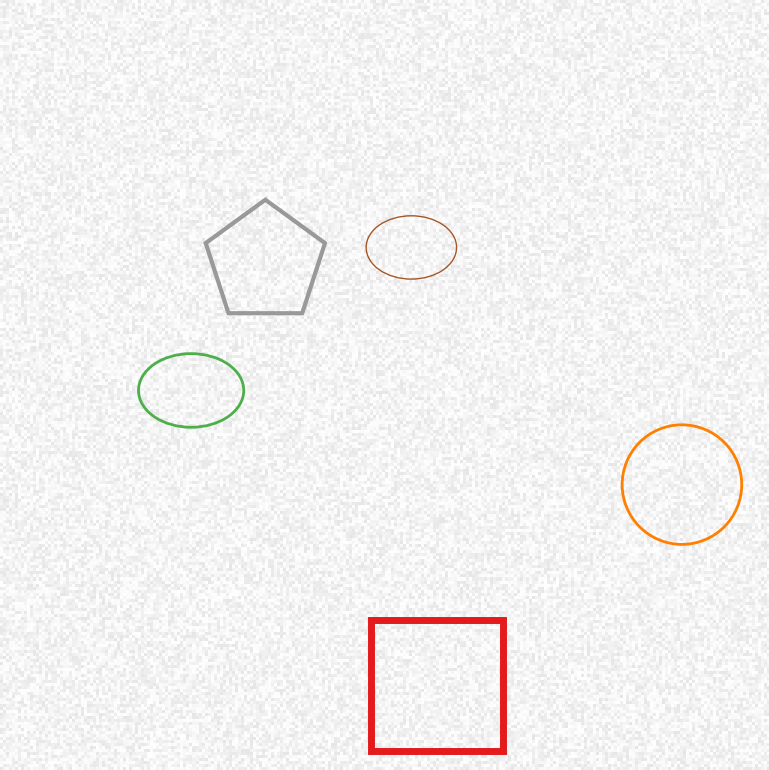[{"shape": "square", "thickness": 2.5, "radius": 0.43, "center": [0.567, 0.11]}, {"shape": "oval", "thickness": 1, "radius": 0.34, "center": [0.248, 0.493]}, {"shape": "circle", "thickness": 1, "radius": 0.39, "center": [0.886, 0.371]}, {"shape": "oval", "thickness": 0.5, "radius": 0.29, "center": [0.534, 0.679]}, {"shape": "pentagon", "thickness": 1.5, "radius": 0.41, "center": [0.345, 0.659]}]